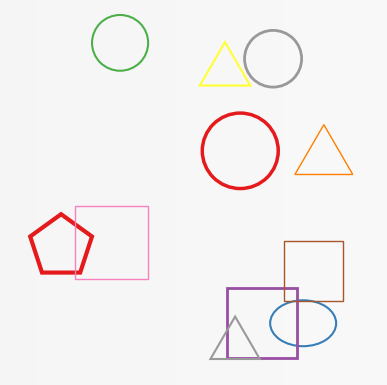[{"shape": "pentagon", "thickness": 3, "radius": 0.42, "center": [0.158, 0.36]}, {"shape": "circle", "thickness": 2.5, "radius": 0.49, "center": [0.62, 0.608]}, {"shape": "oval", "thickness": 1.5, "radius": 0.43, "center": [0.782, 0.16]}, {"shape": "circle", "thickness": 1.5, "radius": 0.36, "center": [0.31, 0.889]}, {"shape": "square", "thickness": 2, "radius": 0.45, "center": [0.676, 0.162]}, {"shape": "triangle", "thickness": 1, "radius": 0.43, "center": [0.836, 0.59]}, {"shape": "triangle", "thickness": 1.5, "radius": 0.38, "center": [0.581, 0.815]}, {"shape": "square", "thickness": 1, "radius": 0.38, "center": [0.809, 0.296]}, {"shape": "square", "thickness": 1, "radius": 0.47, "center": [0.288, 0.37]}, {"shape": "triangle", "thickness": 1.5, "radius": 0.37, "center": [0.607, 0.104]}, {"shape": "circle", "thickness": 2, "radius": 0.37, "center": [0.705, 0.847]}]